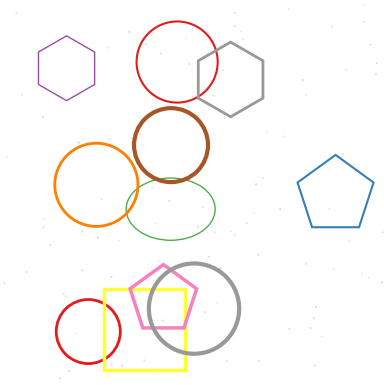[{"shape": "circle", "thickness": 1.5, "radius": 0.53, "center": [0.46, 0.839]}, {"shape": "circle", "thickness": 2, "radius": 0.42, "center": [0.229, 0.139]}, {"shape": "pentagon", "thickness": 1.5, "radius": 0.52, "center": [0.872, 0.494]}, {"shape": "oval", "thickness": 1, "radius": 0.58, "center": [0.443, 0.457]}, {"shape": "hexagon", "thickness": 1, "radius": 0.42, "center": [0.173, 0.823]}, {"shape": "circle", "thickness": 2, "radius": 0.54, "center": [0.25, 0.52]}, {"shape": "square", "thickness": 2.5, "radius": 0.52, "center": [0.376, 0.144]}, {"shape": "circle", "thickness": 3, "radius": 0.48, "center": [0.444, 0.623]}, {"shape": "pentagon", "thickness": 2.5, "radius": 0.45, "center": [0.424, 0.222]}, {"shape": "hexagon", "thickness": 2, "radius": 0.48, "center": [0.599, 0.794]}, {"shape": "circle", "thickness": 3, "radius": 0.59, "center": [0.504, 0.198]}]